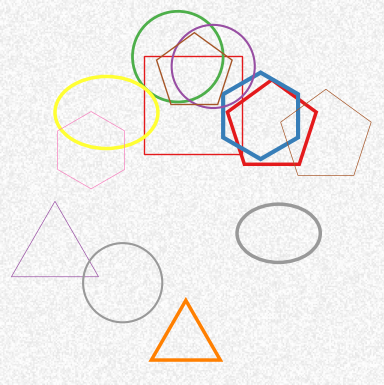[{"shape": "pentagon", "thickness": 2.5, "radius": 0.61, "center": [0.706, 0.671]}, {"shape": "square", "thickness": 1, "radius": 0.64, "center": [0.502, 0.727]}, {"shape": "hexagon", "thickness": 3, "radius": 0.56, "center": [0.677, 0.699]}, {"shape": "circle", "thickness": 2, "radius": 0.59, "center": [0.462, 0.853]}, {"shape": "circle", "thickness": 1.5, "radius": 0.54, "center": [0.554, 0.827]}, {"shape": "triangle", "thickness": 0.5, "radius": 0.65, "center": [0.143, 0.346]}, {"shape": "triangle", "thickness": 2.5, "radius": 0.52, "center": [0.483, 0.116]}, {"shape": "oval", "thickness": 2.5, "radius": 0.67, "center": [0.277, 0.708]}, {"shape": "pentagon", "thickness": 1, "radius": 0.52, "center": [0.505, 0.812]}, {"shape": "pentagon", "thickness": 0.5, "radius": 0.62, "center": [0.847, 0.645]}, {"shape": "hexagon", "thickness": 0.5, "radius": 0.5, "center": [0.237, 0.61]}, {"shape": "circle", "thickness": 1.5, "radius": 0.51, "center": [0.319, 0.266]}, {"shape": "oval", "thickness": 2.5, "radius": 0.54, "center": [0.724, 0.394]}]